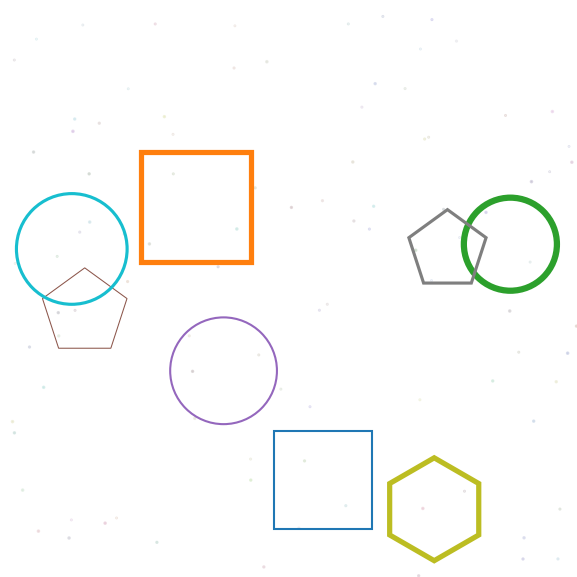[{"shape": "square", "thickness": 1, "radius": 0.42, "center": [0.559, 0.168]}, {"shape": "square", "thickness": 2.5, "radius": 0.47, "center": [0.339, 0.641]}, {"shape": "circle", "thickness": 3, "radius": 0.4, "center": [0.884, 0.576]}, {"shape": "circle", "thickness": 1, "radius": 0.46, "center": [0.387, 0.357]}, {"shape": "pentagon", "thickness": 0.5, "radius": 0.38, "center": [0.147, 0.458]}, {"shape": "pentagon", "thickness": 1.5, "radius": 0.35, "center": [0.775, 0.566]}, {"shape": "hexagon", "thickness": 2.5, "radius": 0.45, "center": [0.752, 0.117]}, {"shape": "circle", "thickness": 1.5, "radius": 0.48, "center": [0.124, 0.568]}]